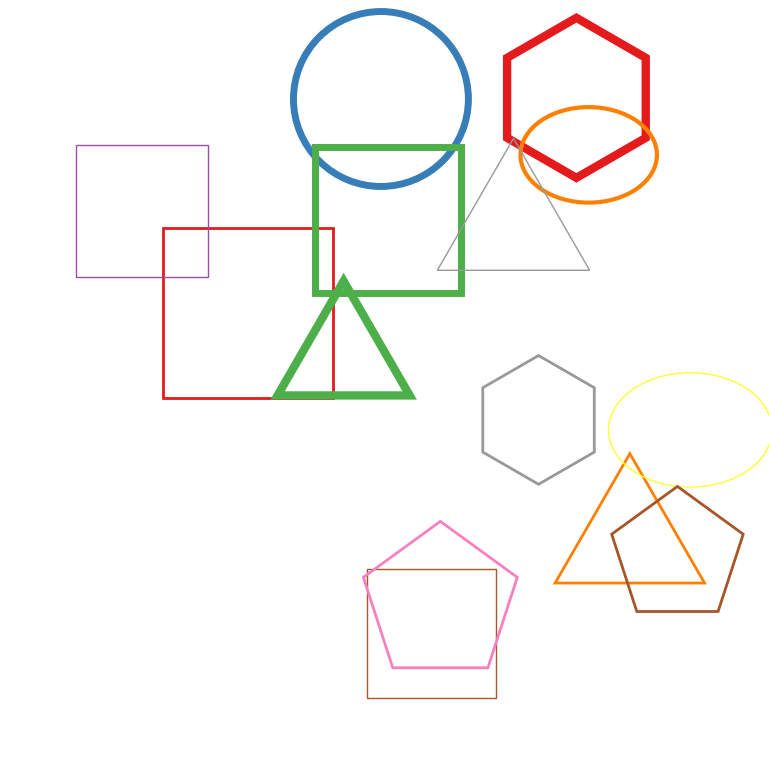[{"shape": "hexagon", "thickness": 3, "radius": 0.52, "center": [0.749, 0.873]}, {"shape": "square", "thickness": 1, "radius": 0.55, "center": [0.323, 0.594]}, {"shape": "circle", "thickness": 2.5, "radius": 0.57, "center": [0.495, 0.871]}, {"shape": "triangle", "thickness": 3, "radius": 0.5, "center": [0.446, 0.536]}, {"shape": "square", "thickness": 2.5, "radius": 0.47, "center": [0.503, 0.714]}, {"shape": "square", "thickness": 0.5, "radius": 0.43, "center": [0.185, 0.726]}, {"shape": "oval", "thickness": 1.5, "radius": 0.44, "center": [0.765, 0.799]}, {"shape": "triangle", "thickness": 1, "radius": 0.56, "center": [0.818, 0.299]}, {"shape": "oval", "thickness": 0.5, "radius": 0.53, "center": [0.896, 0.442]}, {"shape": "square", "thickness": 0.5, "radius": 0.42, "center": [0.561, 0.178]}, {"shape": "pentagon", "thickness": 1, "radius": 0.45, "center": [0.88, 0.278]}, {"shape": "pentagon", "thickness": 1, "radius": 0.53, "center": [0.572, 0.218]}, {"shape": "hexagon", "thickness": 1, "radius": 0.42, "center": [0.699, 0.455]}, {"shape": "triangle", "thickness": 0.5, "radius": 0.57, "center": [0.667, 0.706]}]